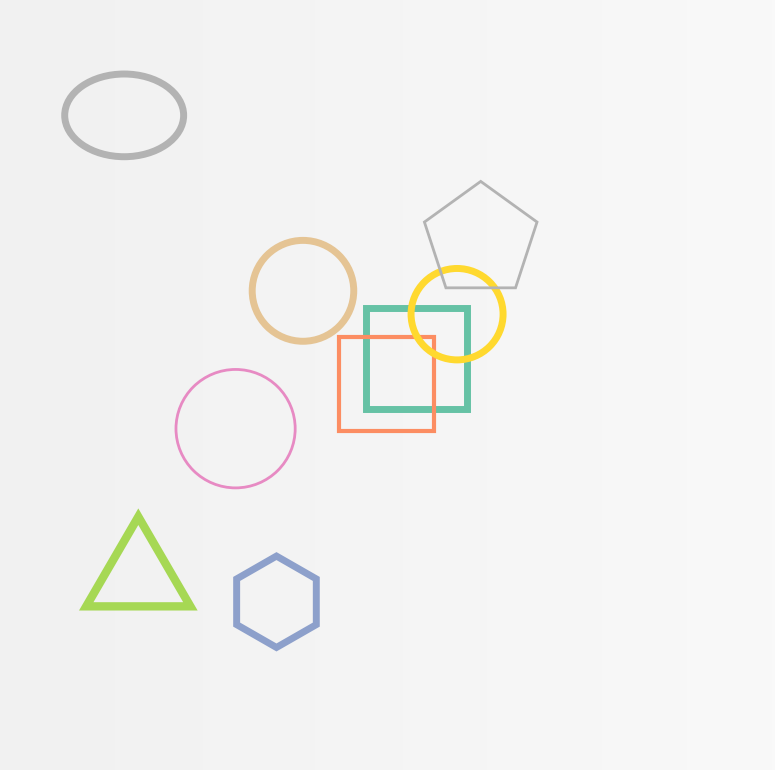[{"shape": "square", "thickness": 2.5, "radius": 0.33, "center": [0.537, 0.535]}, {"shape": "square", "thickness": 1.5, "radius": 0.31, "center": [0.499, 0.501]}, {"shape": "hexagon", "thickness": 2.5, "radius": 0.3, "center": [0.357, 0.218]}, {"shape": "circle", "thickness": 1, "radius": 0.38, "center": [0.304, 0.443]}, {"shape": "triangle", "thickness": 3, "radius": 0.39, "center": [0.178, 0.251]}, {"shape": "circle", "thickness": 2.5, "radius": 0.3, "center": [0.59, 0.592]}, {"shape": "circle", "thickness": 2.5, "radius": 0.33, "center": [0.391, 0.622]}, {"shape": "oval", "thickness": 2.5, "radius": 0.38, "center": [0.16, 0.85]}, {"shape": "pentagon", "thickness": 1, "radius": 0.38, "center": [0.62, 0.688]}]